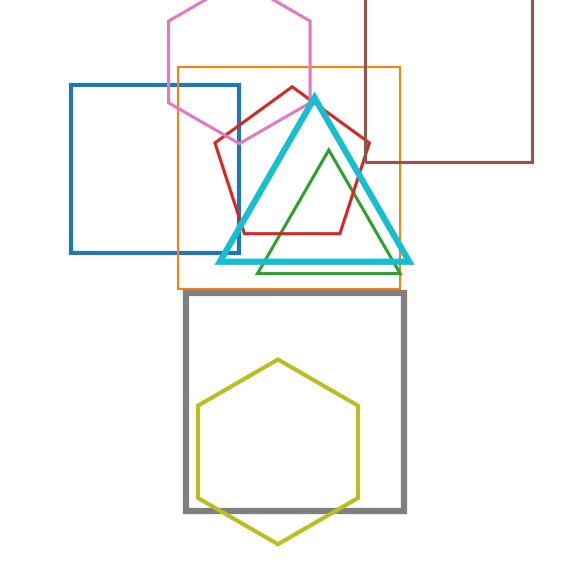[{"shape": "square", "thickness": 2, "radius": 0.73, "center": [0.268, 0.707]}, {"shape": "square", "thickness": 1, "radius": 0.96, "center": [0.5, 0.691]}, {"shape": "triangle", "thickness": 1.5, "radius": 0.71, "center": [0.569, 0.597]}, {"shape": "pentagon", "thickness": 1.5, "radius": 0.7, "center": [0.506, 0.708]}, {"shape": "square", "thickness": 1.5, "radius": 0.73, "center": [0.777, 0.864]}, {"shape": "hexagon", "thickness": 1.5, "radius": 0.71, "center": [0.414, 0.892]}, {"shape": "square", "thickness": 3, "radius": 0.94, "center": [0.511, 0.303]}, {"shape": "hexagon", "thickness": 2, "radius": 0.8, "center": [0.481, 0.217]}, {"shape": "triangle", "thickness": 3, "radius": 0.95, "center": [0.545, 0.641]}]